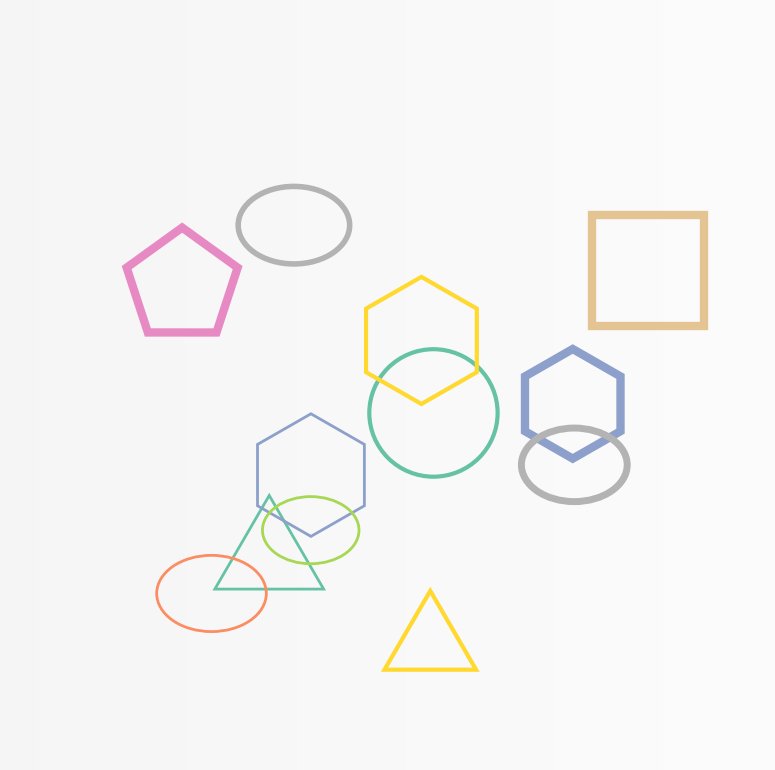[{"shape": "triangle", "thickness": 1, "radius": 0.41, "center": [0.347, 0.275]}, {"shape": "circle", "thickness": 1.5, "radius": 0.41, "center": [0.559, 0.464]}, {"shape": "oval", "thickness": 1, "radius": 0.35, "center": [0.273, 0.229]}, {"shape": "hexagon", "thickness": 3, "radius": 0.36, "center": [0.739, 0.476]}, {"shape": "hexagon", "thickness": 1, "radius": 0.4, "center": [0.401, 0.383]}, {"shape": "pentagon", "thickness": 3, "radius": 0.38, "center": [0.235, 0.629]}, {"shape": "oval", "thickness": 1, "radius": 0.31, "center": [0.401, 0.311]}, {"shape": "triangle", "thickness": 1.5, "radius": 0.34, "center": [0.555, 0.164]}, {"shape": "hexagon", "thickness": 1.5, "radius": 0.41, "center": [0.544, 0.558]}, {"shape": "square", "thickness": 3, "radius": 0.36, "center": [0.836, 0.649]}, {"shape": "oval", "thickness": 2, "radius": 0.36, "center": [0.379, 0.708]}, {"shape": "oval", "thickness": 2.5, "radius": 0.34, "center": [0.741, 0.396]}]